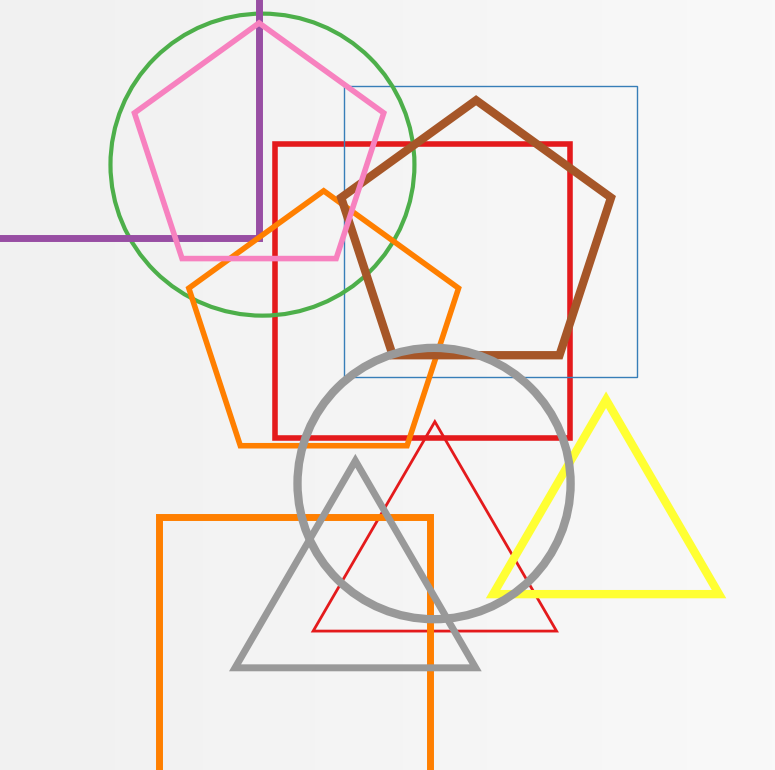[{"shape": "triangle", "thickness": 1, "radius": 0.91, "center": [0.561, 0.271]}, {"shape": "square", "thickness": 2, "radius": 0.95, "center": [0.545, 0.622]}, {"shape": "square", "thickness": 0.5, "radius": 0.94, "center": [0.632, 0.699]}, {"shape": "circle", "thickness": 1.5, "radius": 0.98, "center": [0.339, 0.786]}, {"shape": "square", "thickness": 2.5, "radius": 0.91, "center": [0.152, 0.873]}, {"shape": "pentagon", "thickness": 2, "radius": 0.91, "center": [0.418, 0.569]}, {"shape": "square", "thickness": 2.5, "radius": 0.87, "center": [0.38, 0.153]}, {"shape": "triangle", "thickness": 3, "radius": 0.84, "center": [0.782, 0.313]}, {"shape": "pentagon", "thickness": 3, "radius": 0.92, "center": [0.614, 0.687]}, {"shape": "pentagon", "thickness": 2, "radius": 0.85, "center": [0.334, 0.801]}, {"shape": "triangle", "thickness": 2.5, "radius": 0.9, "center": [0.459, 0.222]}, {"shape": "circle", "thickness": 3, "radius": 0.88, "center": [0.56, 0.372]}]